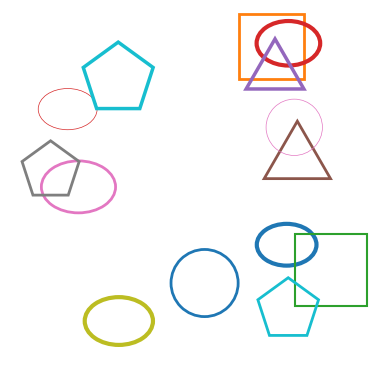[{"shape": "oval", "thickness": 3, "radius": 0.39, "center": [0.745, 0.364]}, {"shape": "circle", "thickness": 2, "radius": 0.44, "center": [0.531, 0.265]}, {"shape": "square", "thickness": 2, "radius": 0.42, "center": [0.704, 0.878]}, {"shape": "square", "thickness": 1.5, "radius": 0.47, "center": [0.859, 0.299]}, {"shape": "oval", "thickness": 0.5, "radius": 0.38, "center": [0.176, 0.717]}, {"shape": "oval", "thickness": 3, "radius": 0.41, "center": [0.749, 0.888]}, {"shape": "triangle", "thickness": 2.5, "radius": 0.43, "center": [0.714, 0.812]}, {"shape": "triangle", "thickness": 2, "radius": 0.5, "center": [0.772, 0.586]}, {"shape": "oval", "thickness": 2, "radius": 0.48, "center": [0.204, 0.515]}, {"shape": "circle", "thickness": 0.5, "radius": 0.37, "center": [0.764, 0.669]}, {"shape": "pentagon", "thickness": 2, "radius": 0.39, "center": [0.131, 0.556]}, {"shape": "oval", "thickness": 3, "radius": 0.44, "center": [0.309, 0.166]}, {"shape": "pentagon", "thickness": 2.5, "radius": 0.48, "center": [0.307, 0.795]}, {"shape": "pentagon", "thickness": 2, "radius": 0.41, "center": [0.749, 0.196]}]